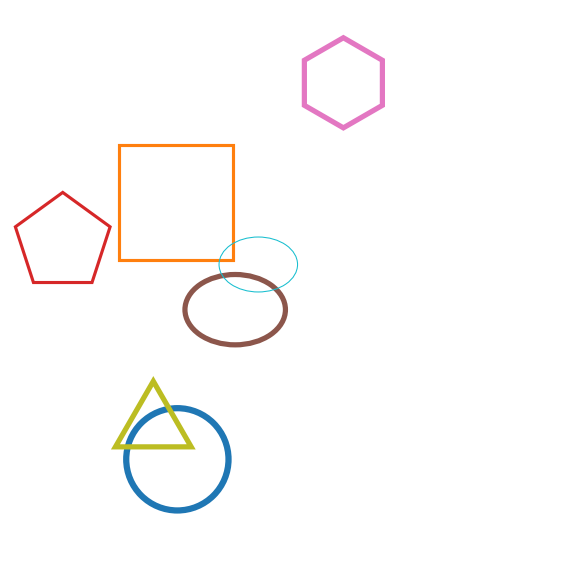[{"shape": "circle", "thickness": 3, "radius": 0.44, "center": [0.307, 0.204]}, {"shape": "square", "thickness": 1.5, "radius": 0.5, "center": [0.305, 0.649]}, {"shape": "pentagon", "thickness": 1.5, "radius": 0.43, "center": [0.109, 0.58]}, {"shape": "oval", "thickness": 2.5, "radius": 0.44, "center": [0.407, 0.463]}, {"shape": "hexagon", "thickness": 2.5, "radius": 0.39, "center": [0.595, 0.856]}, {"shape": "triangle", "thickness": 2.5, "radius": 0.38, "center": [0.265, 0.263]}, {"shape": "oval", "thickness": 0.5, "radius": 0.34, "center": [0.447, 0.541]}]